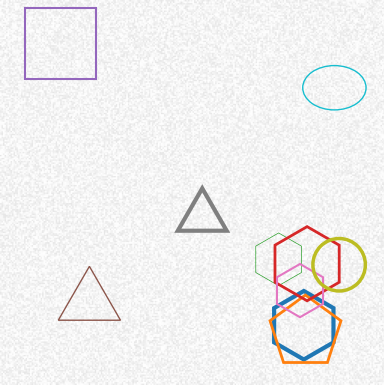[{"shape": "hexagon", "thickness": 3, "radius": 0.45, "center": [0.789, 0.155]}, {"shape": "pentagon", "thickness": 2, "radius": 0.48, "center": [0.793, 0.137]}, {"shape": "hexagon", "thickness": 0.5, "radius": 0.34, "center": [0.724, 0.326]}, {"shape": "hexagon", "thickness": 2, "radius": 0.48, "center": [0.798, 0.315]}, {"shape": "square", "thickness": 1.5, "radius": 0.46, "center": [0.157, 0.886]}, {"shape": "triangle", "thickness": 1, "radius": 0.47, "center": [0.232, 0.215]}, {"shape": "hexagon", "thickness": 1.5, "radius": 0.35, "center": [0.779, 0.245]}, {"shape": "triangle", "thickness": 3, "radius": 0.37, "center": [0.525, 0.437]}, {"shape": "circle", "thickness": 2.5, "radius": 0.34, "center": [0.881, 0.312]}, {"shape": "oval", "thickness": 1, "radius": 0.41, "center": [0.869, 0.772]}]